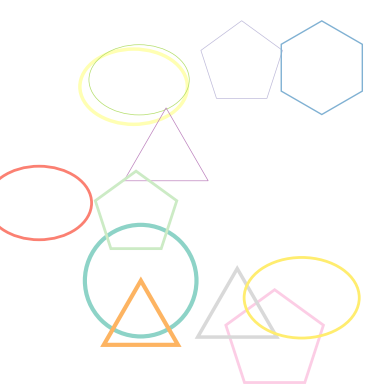[{"shape": "circle", "thickness": 3, "radius": 0.72, "center": [0.365, 0.271]}, {"shape": "oval", "thickness": 2.5, "radius": 0.7, "center": [0.347, 0.775]}, {"shape": "pentagon", "thickness": 0.5, "radius": 0.56, "center": [0.628, 0.835]}, {"shape": "oval", "thickness": 2, "radius": 0.68, "center": [0.101, 0.473]}, {"shape": "hexagon", "thickness": 1, "radius": 0.61, "center": [0.836, 0.824]}, {"shape": "triangle", "thickness": 3, "radius": 0.56, "center": [0.366, 0.16]}, {"shape": "oval", "thickness": 0.5, "radius": 0.65, "center": [0.361, 0.793]}, {"shape": "pentagon", "thickness": 2, "radius": 0.67, "center": [0.713, 0.114]}, {"shape": "triangle", "thickness": 2.5, "radius": 0.59, "center": [0.616, 0.184]}, {"shape": "triangle", "thickness": 0.5, "radius": 0.63, "center": [0.431, 0.594]}, {"shape": "pentagon", "thickness": 2, "radius": 0.56, "center": [0.353, 0.444]}, {"shape": "oval", "thickness": 2, "radius": 0.75, "center": [0.784, 0.227]}]